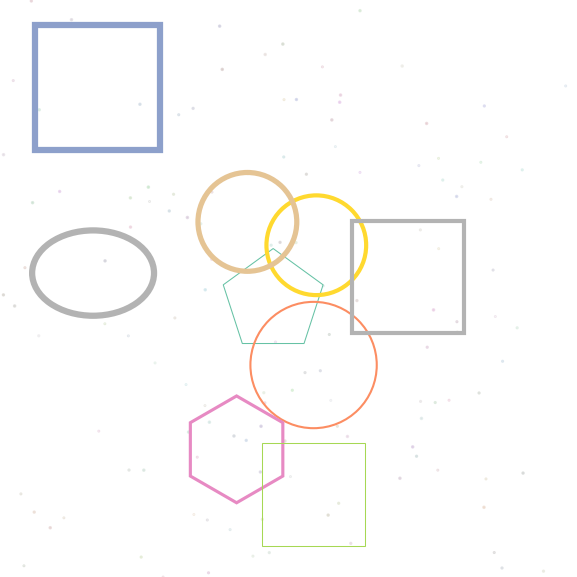[{"shape": "pentagon", "thickness": 0.5, "radius": 0.45, "center": [0.473, 0.478]}, {"shape": "circle", "thickness": 1, "radius": 0.55, "center": [0.543, 0.367]}, {"shape": "square", "thickness": 3, "radius": 0.54, "center": [0.168, 0.848]}, {"shape": "hexagon", "thickness": 1.5, "radius": 0.46, "center": [0.41, 0.221]}, {"shape": "square", "thickness": 0.5, "radius": 0.44, "center": [0.543, 0.142]}, {"shape": "circle", "thickness": 2, "radius": 0.43, "center": [0.548, 0.574]}, {"shape": "circle", "thickness": 2.5, "radius": 0.43, "center": [0.428, 0.615]}, {"shape": "square", "thickness": 2, "radius": 0.48, "center": [0.706, 0.52]}, {"shape": "oval", "thickness": 3, "radius": 0.53, "center": [0.161, 0.526]}]